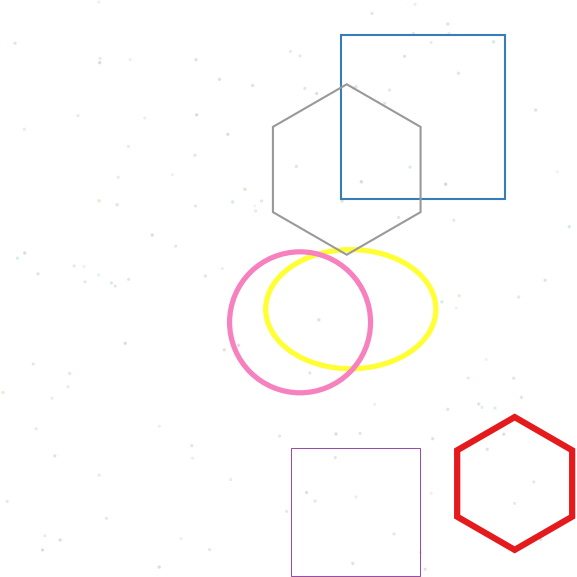[{"shape": "hexagon", "thickness": 3, "radius": 0.57, "center": [0.891, 0.162]}, {"shape": "square", "thickness": 1, "radius": 0.71, "center": [0.733, 0.796]}, {"shape": "square", "thickness": 0.5, "radius": 0.56, "center": [0.616, 0.113]}, {"shape": "oval", "thickness": 2.5, "radius": 0.74, "center": [0.607, 0.464]}, {"shape": "circle", "thickness": 2.5, "radius": 0.61, "center": [0.52, 0.441]}, {"shape": "hexagon", "thickness": 1, "radius": 0.74, "center": [0.6, 0.706]}]